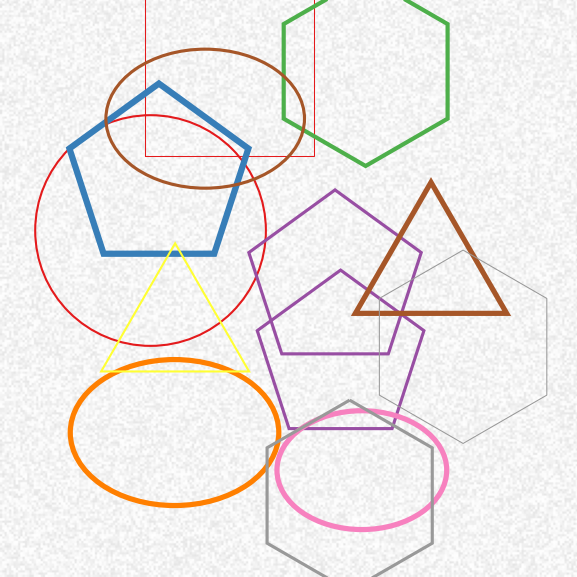[{"shape": "square", "thickness": 0.5, "radius": 0.73, "center": [0.398, 0.876]}, {"shape": "circle", "thickness": 1, "radius": 1.0, "center": [0.261, 0.6]}, {"shape": "pentagon", "thickness": 3, "radius": 0.81, "center": [0.275, 0.692]}, {"shape": "hexagon", "thickness": 2, "radius": 0.82, "center": [0.633, 0.876]}, {"shape": "pentagon", "thickness": 1.5, "radius": 0.76, "center": [0.59, 0.38]}, {"shape": "pentagon", "thickness": 1.5, "radius": 0.78, "center": [0.58, 0.513]}, {"shape": "oval", "thickness": 2.5, "radius": 0.9, "center": [0.302, 0.25]}, {"shape": "triangle", "thickness": 1, "radius": 0.74, "center": [0.303, 0.43]}, {"shape": "oval", "thickness": 1.5, "radius": 0.86, "center": [0.355, 0.794]}, {"shape": "triangle", "thickness": 2.5, "radius": 0.76, "center": [0.746, 0.532]}, {"shape": "oval", "thickness": 2.5, "radius": 0.73, "center": [0.627, 0.185]}, {"shape": "hexagon", "thickness": 1.5, "radius": 0.83, "center": [0.605, 0.141]}, {"shape": "hexagon", "thickness": 0.5, "radius": 0.84, "center": [0.802, 0.399]}]